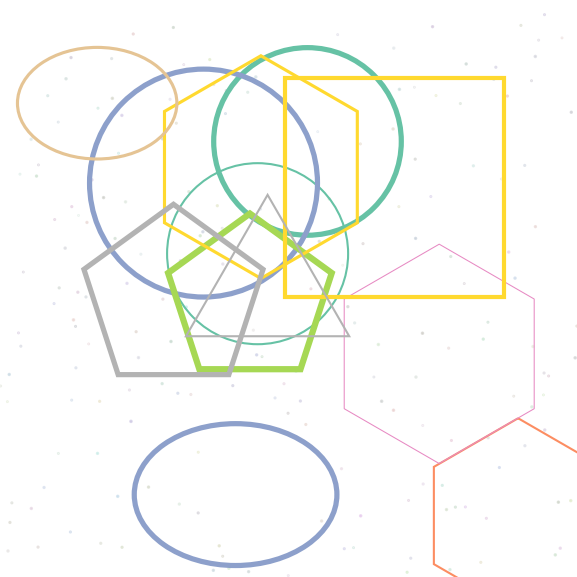[{"shape": "circle", "thickness": 1, "radius": 0.78, "center": [0.446, 0.56]}, {"shape": "circle", "thickness": 2.5, "radius": 0.81, "center": [0.532, 0.754]}, {"shape": "hexagon", "thickness": 1, "radius": 0.84, "center": [0.897, 0.106]}, {"shape": "oval", "thickness": 2.5, "radius": 0.88, "center": [0.408, 0.143]}, {"shape": "circle", "thickness": 2.5, "radius": 0.99, "center": [0.352, 0.682]}, {"shape": "hexagon", "thickness": 0.5, "radius": 0.95, "center": [0.761, 0.386]}, {"shape": "pentagon", "thickness": 3, "radius": 0.74, "center": [0.433, 0.48]}, {"shape": "hexagon", "thickness": 1.5, "radius": 0.96, "center": [0.452, 0.71]}, {"shape": "square", "thickness": 2, "radius": 0.95, "center": [0.683, 0.674]}, {"shape": "oval", "thickness": 1.5, "radius": 0.69, "center": [0.168, 0.82]}, {"shape": "pentagon", "thickness": 2.5, "radius": 0.82, "center": [0.3, 0.482]}, {"shape": "triangle", "thickness": 1, "radius": 0.82, "center": [0.463, 0.499]}]